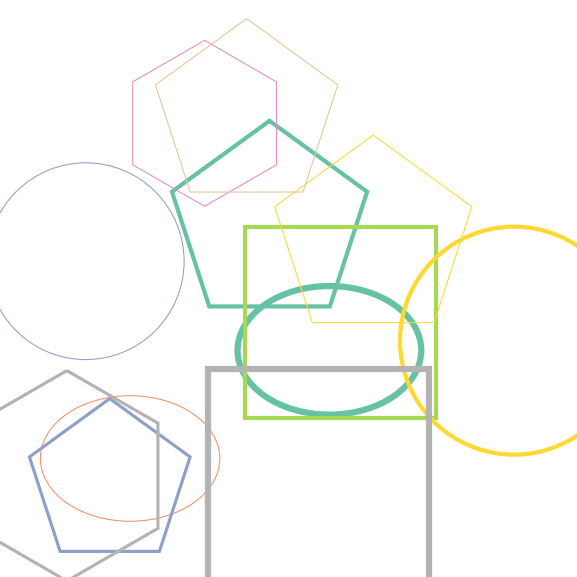[{"shape": "pentagon", "thickness": 2, "radius": 0.89, "center": [0.467, 0.612]}, {"shape": "oval", "thickness": 3, "radius": 0.8, "center": [0.57, 0.393]}, {"shape": "oval", "thickness": 0.5, "radius": 0.78, "center": [0.225, 0.205]}, {"shape": "circle", "thickness": 0.5, "radius": 0.85, "center": [0.148, 0.547]}, {"shape": "pentagon", "thickness": 1.5, "radius": 0.73, "center": [0.19, 0.163]}, {"shape": "hexagon", "thickness": 0.5, "radius": 0.72, "center": [0.354, 0.786]}, {"shape": "square", "thickness": 2, "radius": 0.83, "center": [0.59, 0.441]}, {"shape": "circle", "thickness": 2, "radius": 0.99, "center": [0.89, 0.409]}, {"shape": "pentagon", "thickness": 0.5, "radius": 0.9, "center": [0.646, 0.586]}, {"shape": "pentagon", "thickness": 0.5, "radius": 0.83, "center": [0.427, 0.801]}, {"shape": "hexagon", "thickness": 1.5, "radius": 0.91, "center": [0.116, 0.175]}, {"shape": "square", "thickness": 3, "radius": 0.96, "center": [0.552, 0.168]}]